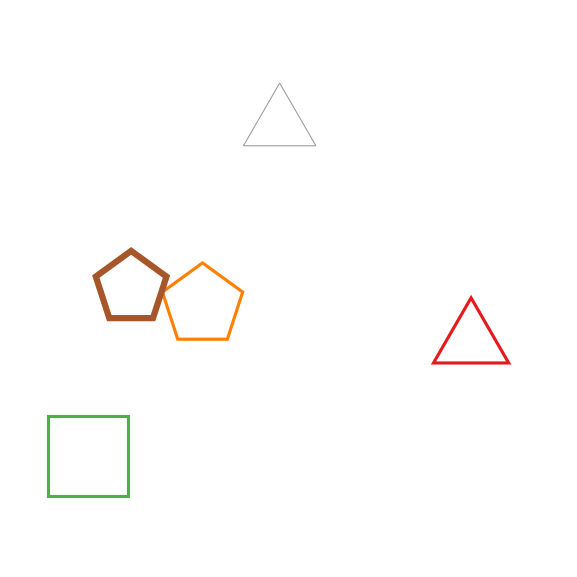[{"shape": "triangle", "thickness": 1.5, "radius": 0.38, "center": [0.816, 0.408]}, {"shape": "square", "thickness": 1.5, "radius": 0.34, "center": [0.152, 0.21]}, {"shape": "pentagon", "thickness": 1.5, "radius": 0.37, "center": [0.351, 0.471]}, {"shape": "pentagon", "thickness": 3, "radius": 0.32, "center": [0.227, 0.5]}, {"shape": "triangle", "thickness": 0.5, "radius": 0.36, "center": [0.484, 0.783]}]